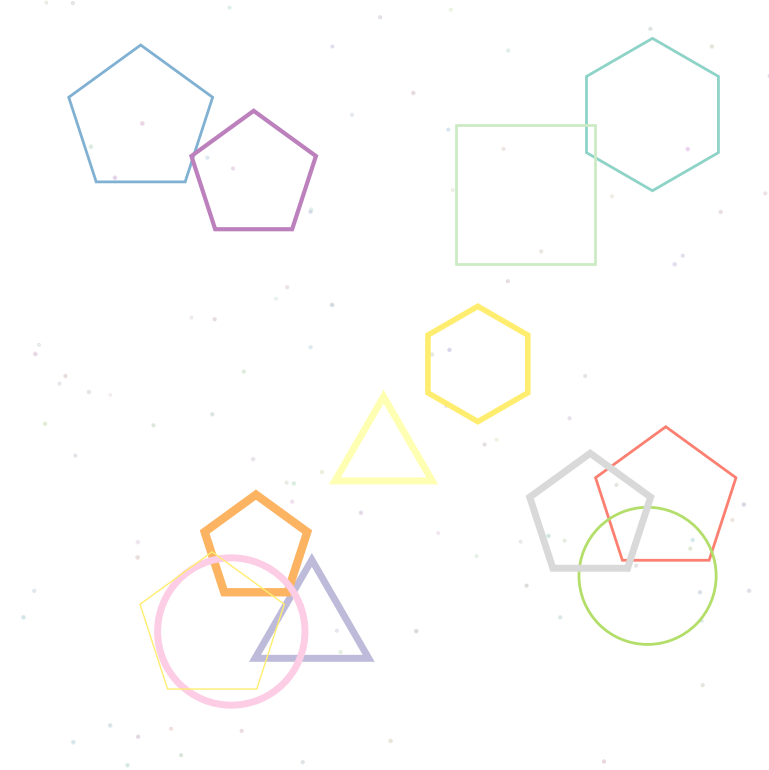[{"shape": "hexagon", "thickness": 1, "radius": 0.49, "center": [0.847, 0.851]}, {"shape": "triangle", "thickness": 2.5, "radius": 0.36, "center": [0.498, 0.412]}, {"shape": "triangle", "thickness": 2.5, "radius": 0.43, "center": [0.405, 0.188]}, {"shape": "pentagon", "thickness": 1, "radius": 0.48, "center": [0.865, 0.35]}, {"shape": "pentagon", "thickness": 1, "radius": 0.49, "center": [0.183, 0.843]}, {"shape": "pentagon", "thickness": 3, "radius": 0.35, "center": [0.332, 0.288]}, {"shape": "circle", "thickness": 1, "radius": 0.45, "center": [0.841, 0.252]}, {"shape": "circle", "thickness": 2.5, "radius": 0.48, "center": [0.3, 0.18]}, {"shape": "pentagon", "thickness": 2.5, "radius": 0.41, "center": [0.766, 0.329]}, {"shape": "pentagon", "thickness": 1.5, "radius": 0.43, "center": [0.329, 0.771]}, {"shape": "square", "thickness": 1, "radius": 0.45, "center": [0.682, 0.747]}, {"shape": "pentagon", "thickness": 0.5, "radius": 0.49, "center": [0.276, 0.185]}, {"shape": "hexagon", "thickness": 2, "radius": 0.37, "center": [0.621, 0.527]}]